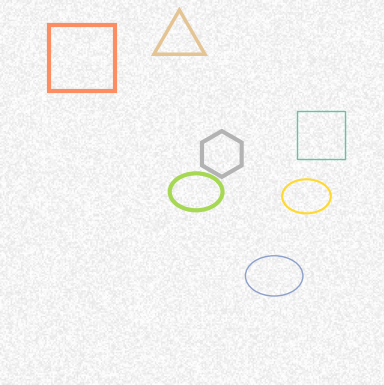[{"shape": "square", "thickness": 1, "radius": 0.31, "center": [0.834, 0.65]}, {"shape": "square", "thickness": 3, "radius": 0.43, "center": [0.214, 0.85]}, {"shape": "oval", "thickness": 1, "radius": 0.37, "center": [0.712, 0.283]}, {"shape": "oval", "thickness": 3, "radius": 0.34, "center": [0.509, 0.502]}, {"shape": "oval", "thickness": 1.5, "radius": 0.32, "center": [0.796, 0.49]}, {"shape": "triangle", "thickness": 2.5, "radius": 0.38, "center": [0.466, 0.897]}, {"shape": "hexagon", "thickness": 3, "radius": 0.3, "center": [0.576, 0.6]}]